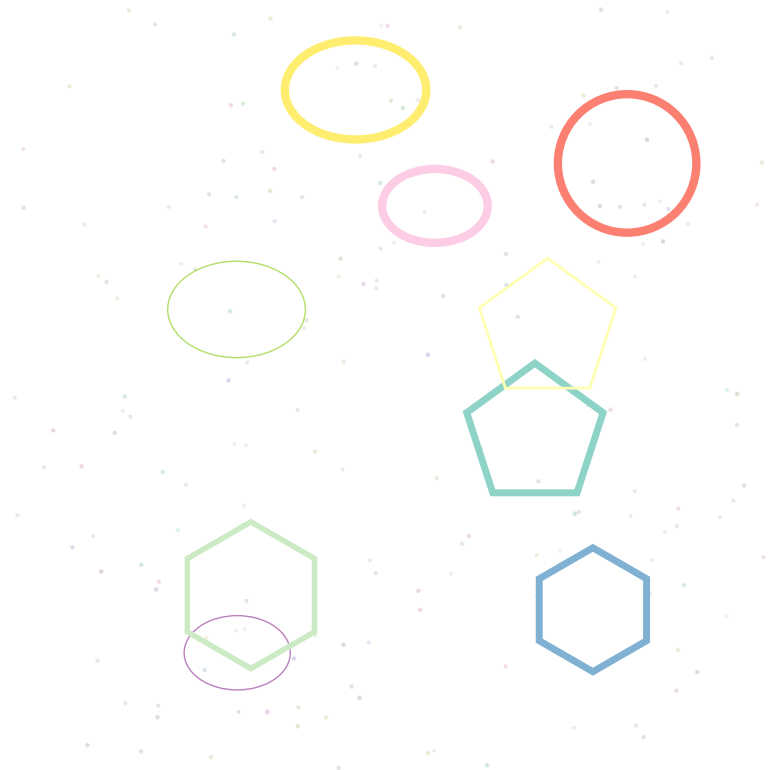[{"shape": "pentagon", "thickness": 2.5, "radius": 0.47, "center": [0.695, 0.435]}, {"shape": "pentagon", "thickness": 1, "radius": 0.47, "center": [0.711, 0.571]}, {"shape": "circle", "thickness": 3, "radius": 0.45, "center": [0.814, 0.788]}, {"shape": "hexagon", "thickness": 2.5, "radius": 0.4, "center": [0.77, 0.208]}, {"shape": "oval", "thickness": 0.5, "radius": 0.45, "center": [0.307, 0.598]}, {"shape": "oval", "thickness": 3, "radius": 0.34, "center": [0.565, 0.733]}, {"shape": "oval", "thickness": 0.5, "radius": 0.34, "center": [0.308, 0.152]}, {"shape": "hexagon", "thickness": 2, "radius": 0.48, "center": [0.326, 0.227]}, {"shape": "oval", "thickness": 3, "radius": 0.46, "center": [0.462, 0.883]}]